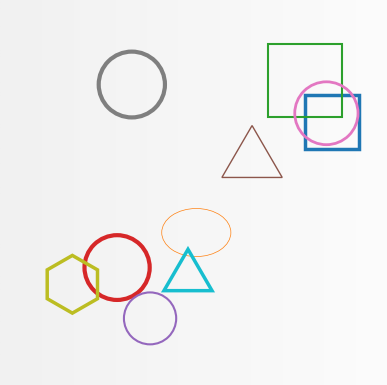[{"shape": "square", "thickness": 2.5, "radius": 0.35, "center": [0.857, 0.684]}, {"shape": "oval", "thickness": 0.5, "radius": 0.45, "center": [0.507, 0.396]}, {"shape": "square", "thickness": 1.5, "radius": 0.47, "center": [0.787, 0.791]}, {"shape": "circle", "thickness": 3, "radius": 0.42, "center": [0.302, 0.305]}, {"shape": "circle", "thickness": 1.5, "radius": 0.34, "center": [0.387, 0.173]}, {"shape": "triangle", "thickness": 1, "radius": 0.45, "center": [0.65, 0.584]}, {"shape": "circle", "thickness": 2, "radius": 0.41, "center": [0.842, 0.706]}, {"shape": "circle", "thickness": 3, "radius": 0.43, "center": [0.34, 0.78]}, {"shape": "hexagon", "thickness": 2.5, "radius": 0.37, "center": [0.187, 0.262]}, {"shape": "triangle", "thickness": 2.5, "radius": 0.36, "center": [0.485, 0.281]}]